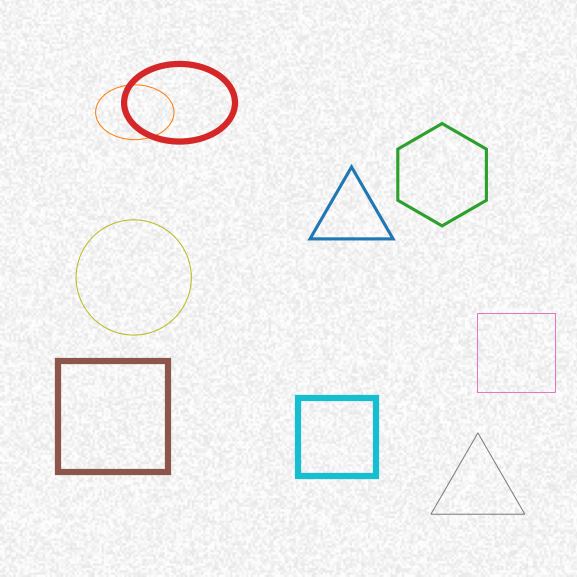[{"shape": "triangle", "thickness": 1.5, "radius": 0.42, "center": [0.609, 0.627]}, {"shape": "oval", "thickness": 0.5, "radius": 0.34, "center": [0.233, 0.805]}, {"shape": "hexagon", "thickness": 1.5, "radius": 0.44, "center": [0.766, 0.697]}, {"shape": "oval", "thickness": 3, "radius": 0.48, "center": [0.311, 0.821]}, {"shape": "square", "thickness": 3, "radius": 0.48, "center": [0.196, 0.278]}, {"shape": "square", "thickness": 0.5, "radius": 0.34, "center": [0.894, 0.388]}, {"shape": "triangle", "thickness": 0.5, "radius": 0.47, "center": [0.827, 0.156]}, {"shape": "circle", "thickness": 0.5, "radius": 0.5, "center": [0.232, 0.519]}, {"shape": "square", "thickness": 3, "radius": 0.34, "center": [0.584, 0.242]}]